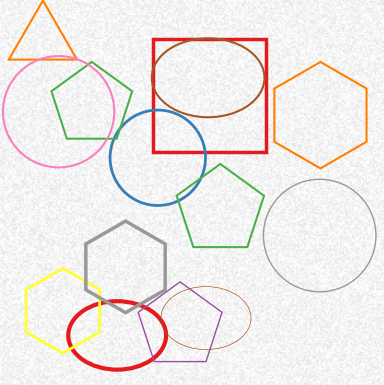[{"shape": "oval", "thickness": 3, "radius": 0.63, "center": [0.304, 0.129]}, {"shape": "square", "thickness": 2.5, "radius": 0.73, "center": [0.543, 0.753]}, {"shape": "circle", "thickness": 2, "radius": 0.62, "center": [0.41, 0.59]}, {"shape": "pentagon", "thickness": 1.5, "radius": 0.6, "center": [0.572, 0.455]}, {"shape": "pentagon", "thickness": 1.5, "radius": 0.55, "center": [0.238, 0.729]}, {"shape": "pentagon", "thickness": 1, "radius": 0.57, "center": [0.468, 0.153]}, {"shape": "triangle", "thickness": 1.5, "radius": 0.51, "center": [0.111, 0.896]}, {"shape": "hexagon", "thickness": 1.5, "radius": 0.69, "center": [0.832, 0.701]}, {"shape": "hexagon", "thickness": 2, "radius": 0.55, "center": [0.163, 0.193]}, {"shape": "oval", "thickness": 0.5, "radius": 0.58, "center": [0.535, 0.174]}, {"shape": "oval", "thickness": 1.5, "radius": 0.73, "center": [0.541, 0.798]}, {"shape": "circle", "thickness": 1.5, "radius": 0.72, "center": [0.152, 0.71]}, {"shape": "hexagon", "thickness": 2.5, "radius": 0.59, "center": [0.326, 0.307]}, {"shape": "circle", "thickness": 1, "radius": 0.73, "center": [0.83, 0.388]}]